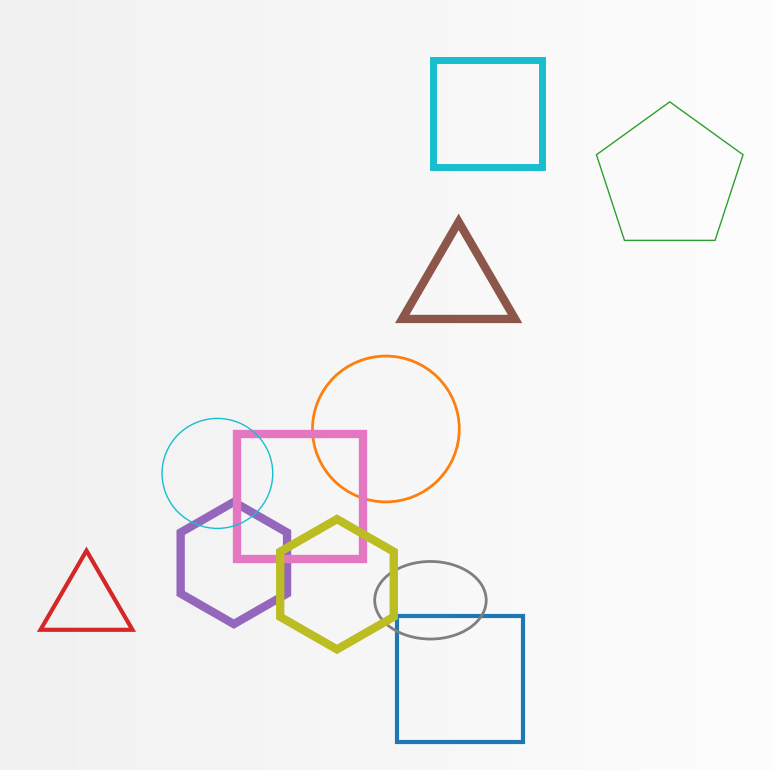[{"shape": "square", "thickness": 1.5, "radius": 0.41, "center": [0.593, 0.119]}, {"shape": "circle", "thickness": 1, "radius": 0.47, "center": [0.498, 0.443]}, {"shape": "pentagon", "thickness": 0.5, "radius": 0.5, "center": [0.864, 0.768]}, {"shape": "triangle", "thickness": 1.5, "radius": 0.34, "center": [0.112, 0.216]}, {"shape": "hexagon", "thickness": 3, "radius": 0.4, "center": [0.302, 0.269]}, {"shape": "triangle", "thickness": 3, "radius": 0.42, "center": [0.592, 0.628]}, {"shape": "square", "thickness": 3, "radius": 0.4, "center": [0.387, 0.355]}, {"shape": "oval", "thickness": 1, "radius": 0.36, "center": [0.555, 0.22]}, {"shape": "hexagon", "thickness": 3, "radius": 0.42, "center": [0.435, 0.241]}, {"shape": "circle", "thickness": 0.5, "radius": 0.36, "center": [0.281, 0.385]}, {"shape": "square", "thickness": 2.5, "radius": 0.35, "center": [0.629, 0.853]}]